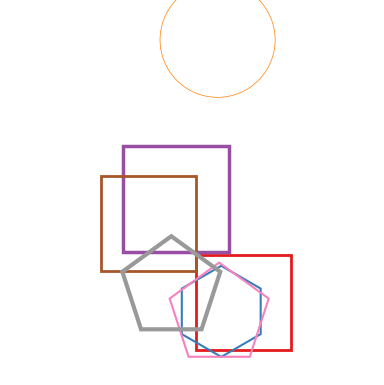[{"shape": "square", "thickness": 2, "radius": 0.62, "center": [0.632, 0.215]}, {"shape": "hexagon", "thickness": 1.5, "radius": 0.59, "center": [0.575, 0.191]}, {"shape": "square", "thickness": 2.5, "radius": 0.69, "center": [0.458, 0.483]}, {"shape": "circle", "thickness": 0.5, "radius": 0.75, "center": [0.565, 0.897]}, {"shape": "square", "thickness": 2, "radius": 0.62, "center": [0.387, 0.421]}, {"shape": "pentagon", "thickness": 1.5, "radius": 0.68, "center": [0.569, 0.183]}, {"shape": "pentagon", "thickness": 3, "radius": 0.67, "center": [0.445, 0.253]}]